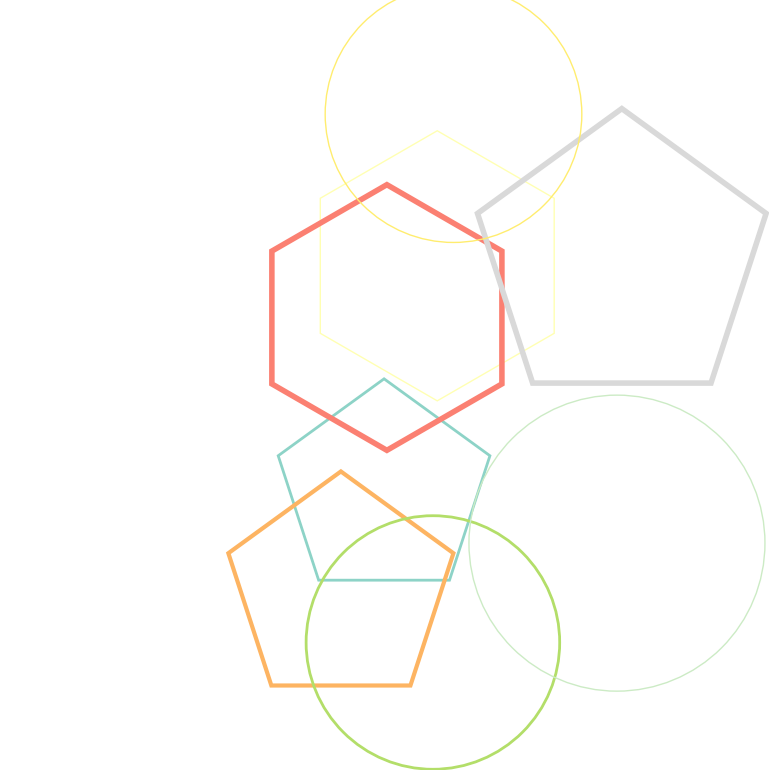[{"shape": "pentagon", "thickness": 1, "radius": 0.72, "center": [0.499, 0.363]}, {"shape": "hexagon", "thickness": 0.5, "radius": 0.88, "center": [0.568, 0.655]}, {"shape": "hexagon", "thickness": 2, "radius": 0.86, "center": [0.502, 0.588]}, {"shape": "pentagon", "thickness": 1.5, "radius": 0.77, "center": [0.443, 0.234]}, {"shape": "circle", "thickness": 1, "radius": 0.82, "center": [0.562, 0.166]}, {"shape": "pentagon", "thickness": 2, "radius": 0.99, "center": [0.808, 0.662]}, {"shape": "circle", "thickness": 0.5, "radius": 0.96, "center": [0.801, 0.295]}, {"shape": "circle", "thickness": 0.5, "radius": 0.83, "center": [0.589, 0.852]}]